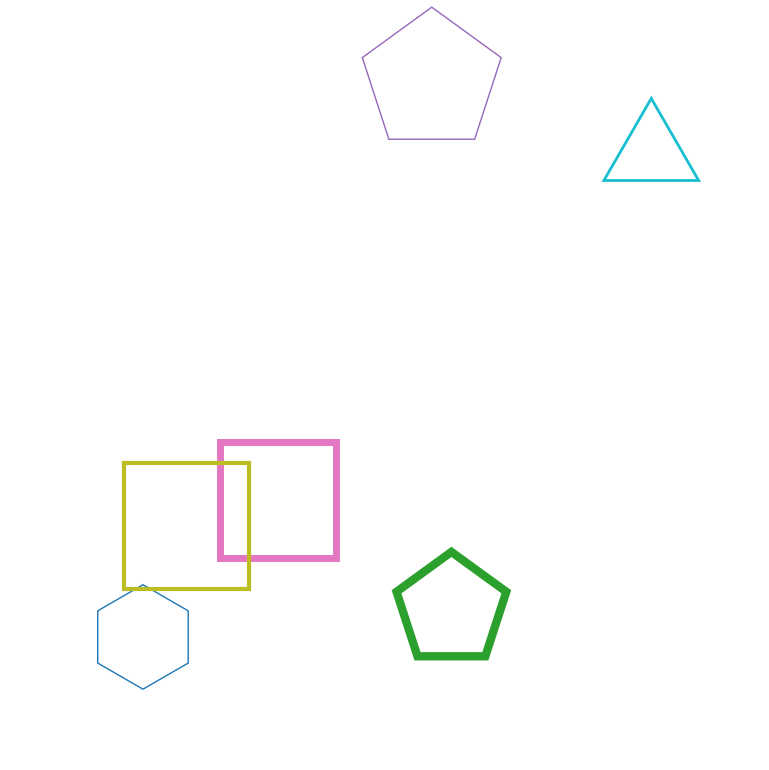[{"shape": "hexagon", "thickness": 0.5, "radius": 0.34, "center": [0.186, 0.173]}, {"shape": "pentagon", "thickness": 3, "radius": 0.37, "center": [0.586, 0.208]}, {"shape": "pentagon", "thickness": 0.5, "radius": 0.47, "center": [0.561, 0.896]}, {"shape": "square", "thickness": 2.5, "radius": 0.38, "center": [0.361, 0.351]}, {"shape": "square", "thickness": 1.5, "radius": 0.41, "center": [0.242, 0.317]}, {"shape": "triangle", "thickness": 1, "radius": 0.36, "center": [0.846, 0.801]}]